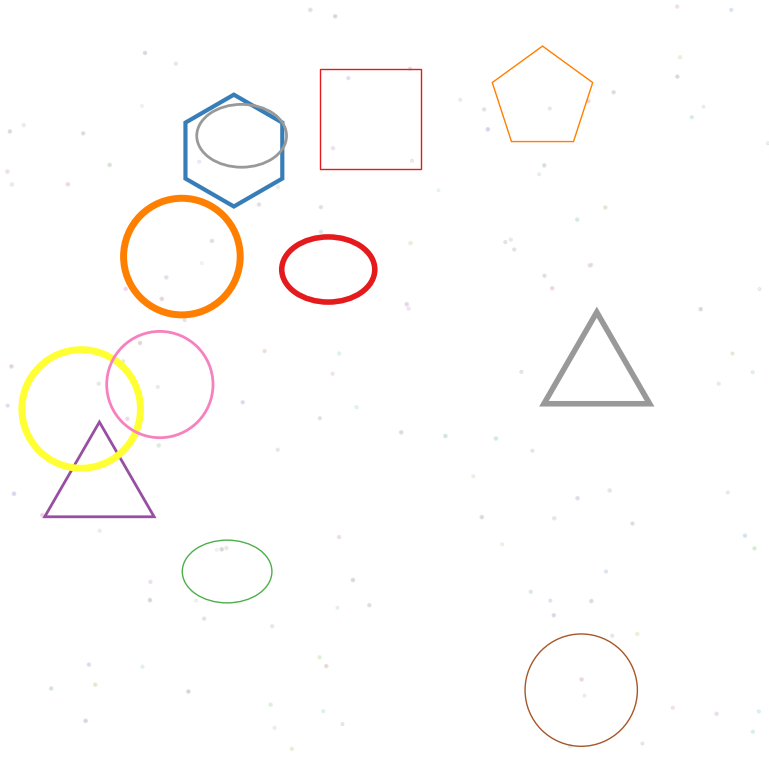[{"shape": "square", "thickness": 0.5, "radius": 0.33, "center": [0.481, 0.846]}, {"shape": "oval", "thickness": 2, "radius": 0.3, "center": [0.426, 0.65]}, {"shape": "hexagon", "thickness": 1.5, "radius": 0.36, "center": [0.304, 0.804]}, {"shape": "oval", "thickness": 0.5, "radius": 0.29, "center": [0.295, 0.258]}, {"shape": "triangle", "thickness": 1, "radius": 0.41, "center": [0.129, 0.37]}, {"shape": "circle", "thickness": 2.5, "radius": 0.38, "center": [0.236, 0.667]}, {"shape": "pentagon", "thickness": 0.5, "radius": 0.34, "center": [0.705, 0.872]}, {"shape": "circle", "thickness": 2.5, "radius": 0.38, "center": [0.105, 0.469]}, {"shape": "circle", "thickness": 0.5, "radius": 0.36, "center": [0.755, 0.104]}, {"shape": "circle", "thickness": 1, "radius": 0.35, "center": [0.208, 0.501]}, {"shape": "oval", "thickness": 1, "radius": 0.29, "center": [0.314, 0.824]}, {"shape": "triangle", "thickness": 2, "radius": 0.4, "center": [0.775, 0.515]}]